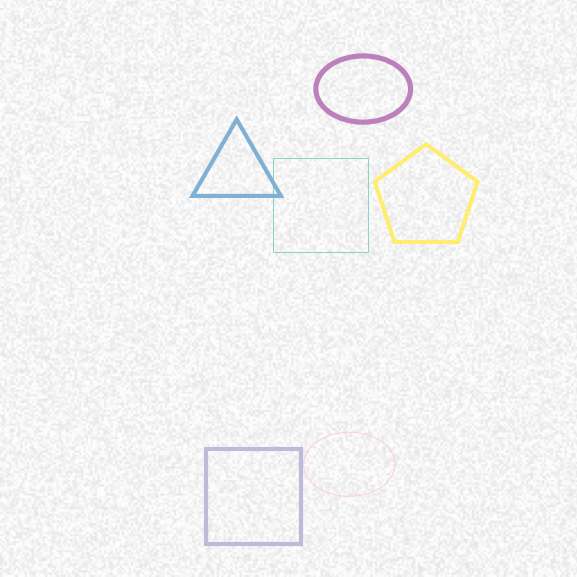[{"shape": "square", "thickness": 0.5, "radius": 0.41, "center": [0.556, 0.644]}, {"shape": "square", "thickness": 2, "radius": 0.41, "center": [0.44, 0.139]}, {"shape": "triangle", "thickness": 2, "radius": 0.44, "center": [0.41, 0.704]}, {"shape": "oval", "thickness": 0.5, "radius": 0.4, "center": [0.605, 0.195]}, {"shape": "oval", "thickness": 2.5, "radius": 0.41, "center": [0.629, 0.845]}, {"shape": "pentagon", "thickness": 2, "radius": 0.47, "center": [0.738, 0.656]}]